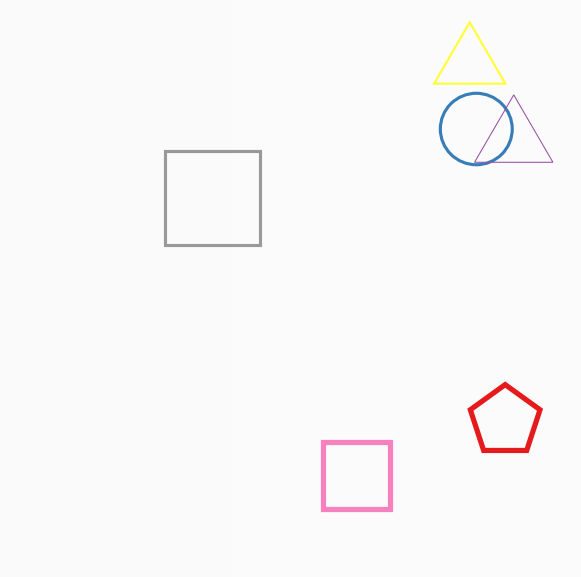[{"shape": "pentagon", "thickness": 2.5, "radius": 0.32, "center": [0.869, 0.27]}, {"shape": "circle", "thickness": 1.5, "radius": 0.31, "center": [0.819, 0.776]}, {"shape": "triangle", "thickness": 0.5, "radius": 0.39, "center": [0.884, 0.757]}, {"shape": "triangle", "thickness": 1, "radius": 0.35, "center": [0.808, 0.89]}, {"shape": "square", "thickness": 2.5, "radius": 0.29, "center": [0.614, 0.176]}, {"shape": "square", "thickness": 1.5, "radius": 0.41, "center": [0.366, 0.656]}]